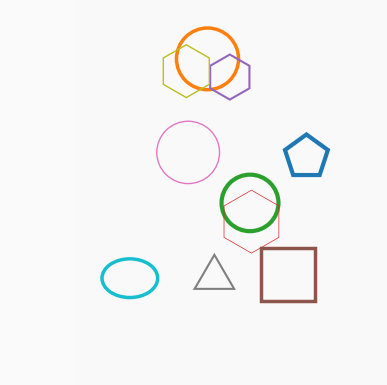[{"shape": "pentagon", "thickness": 3, "radius": 0.29, "center": [0.791, 0.592]}, {"shape": "circle", "thickness": 2.5, "radius": 0.4, "center": [0.536, 0.847]}, {"shape": "circle", "thickness": 3, "radius": 0.37, "center": [0.645, 0.473]}, {"shape": "hexagon", "thickness": 0.5, "radius": 0.41, "center": [0.649, 0.424]}, {"shape": "hexagon", "thickness": 1.5, "radius": 0.29, "center": [0.593, 0.8]}, {"shape": "square", "thickness": 2.5, "radius": 0.35, "center": [0.743, 0.287]}, {"shape": "circle", "thickness": 1, "radius": 0.4, "center": [0.486, 0.604]}, {"shape": "triangle", "thickness": 1.5, "radius": 0.29, "center": [0.553, 0.279]}, {"shape": "hexagon", "thickness": 1, "radius": 0.34, "center": [0.481, 0.815]}, {"shape": "oval", "thickness": 2.5, "radius": 0.36, "center": [0.335, 0.277]}]